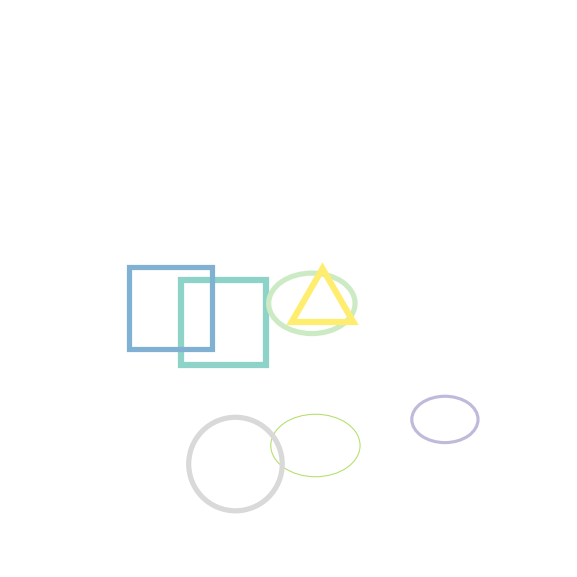[{"shape": "square", "thickness": 3, "radius": 0.37, "center": [0.388, 0.441]}, {"shape": "oval", "thickness": 1.5, "radius": 0.29, "center": [0.77, 0.273]}, {"shape": "square", "thickness": 2.5, "radius": 0.36, "center": [0.295, 0.466]}, {"shape": "oval", "thickness": 0.5, "radius": 0.39, "center": [0.546, 0.228]}, {"shape": "circle", "thickness": 2.5, "radius": 0.4, "center": [0.408, 0.196]}, {"shape": "oval", "thickness": 2.5, "radius": 0.37, "center": [0.54, 0.474]}, {"shape": "triangle", "thickness": 3, "radius": 0.31, "center": [0.558, 0.472]}]